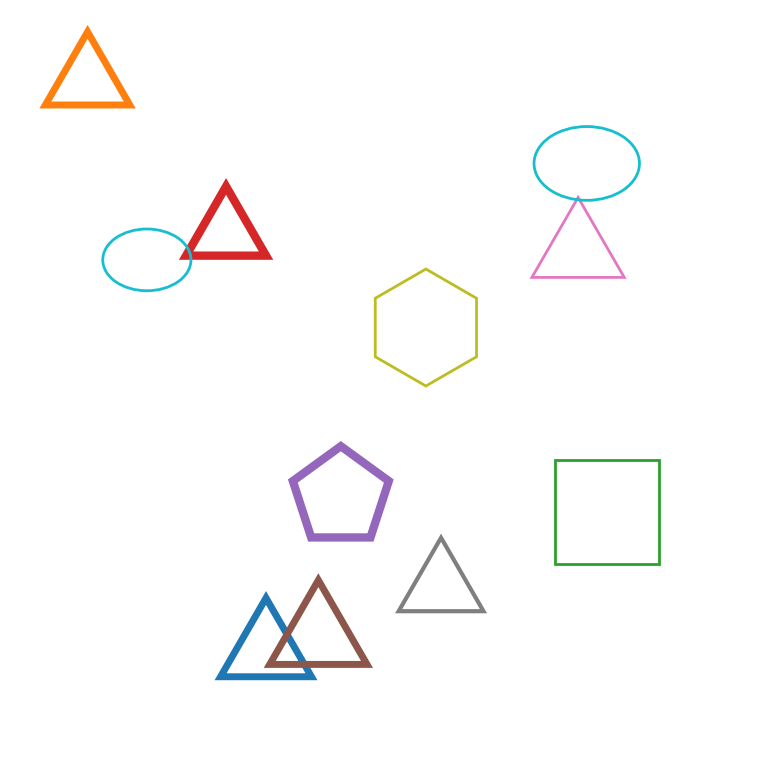[{"shape": "triangle", "thickness": 2.5, "radius": 0.34, "center": [0.345, 0.155]}, {"shape": "triangle", "thickness": 2.5, "radius": 0.32, "center": [0.114, 0.895]}, {"shape": "square", "thickness": 1, "radius": 0.34, "center": [0.789, 0.335]}, {"shape": "triangle", "thickness": 3, "radius": 0.3, "center": [0.294, 0.698]}, {"shape": "pentagon", "thickness": 3, "radius": 0.33, "center": [0.443, 0.355]}, {"shape": "triangle", "thickness": 2.5, "radius": 0.36, "center": [0.413, 0.174]}, {"shape": "triangle", "thickness": 1, "radius": 0.35, "center": [0.751, 0.674]}, {"shape": "triangle", "thickness": 1.5, "radius": 0.32, "center": [0.573, 0.238]}, {"shape": "hexagon", "thickness": 1, "radius": 0.38, "center": [0.553, 0.575]}, {"shape": "oval", "thickness": 1, "radius": 0.34, "center": [0.762, 0.788]}, {"shape": "oval", "thickness": 1, "radius": 0.29, "center": [0.191, 0.662]}]